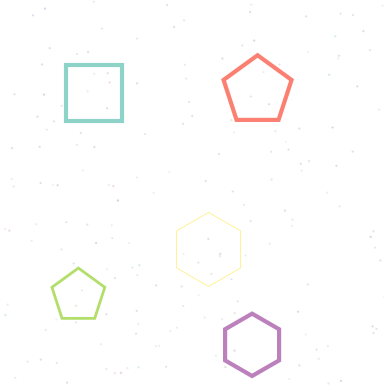[{"shape": "square", "thickness": 3, "radius": 0.36, "center": [0.245, 0.758]}, {"shape": "pentagon", "thickness": 3, "radius": 0.46, "center": [0.669, 0.764]}, {"shape": "pentagon", "thickness": 2, "radius": 0.36, "center": [0.204, 0.231]}, {"shape": "hexagon", "thickness": 3, "radius": 0.4, "center": [0.655, 0.104]}, {"shape": "hexagon", "thickness": 0.5, "radius": 0.48, "center": [0.542, 0.352]}]